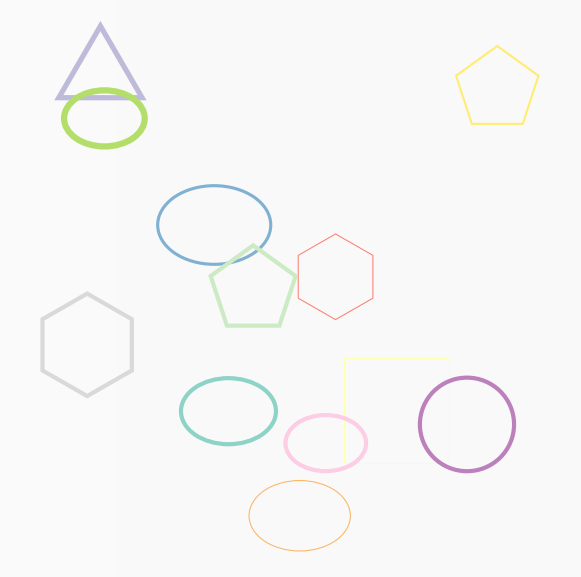[{"shape": "oval", "thickness": 2, "radius": 0.41, "center": [0.393, 0.287]}, {"shape": "square", "thickness": 0.5, "radius": 0.45, "center": [0.682, 0.288]}, {"shape": "triangle", "thickness": 2.5, "radius": 0.41, "center": [0.173, 0.871]}, {"shape": "hexagon", "thickness": 0.5, "radius": 0.37, "center": [0.577, 0.52]}, {"shape": "oval", "thickness": 1.5, "radius": 0.49, "center": [0.369, 0.61]}, {"shape": "oval", "thickness": 0.5, "radius": 0.44, "center": [0.516, 0.106]}, {"shape": "oval", "thickness": 3, "radius": 0.35, "center": [0.18, 0.794]}, {"shape": "oval", "thickness": 2, "radius": 0.35, "center": [0.56, 0.232]}, {"shape": "hexagon", "thickness": 2, "radius": 0.44, "center": [0.15, 0.402]}, {"shape": "circle", "thickness": 2, "radius": 0.41, "center": [0.803, 0.264]}, {"shape": "pentagon", "thickness": 2, "radius": 0.38, "center": [0.436, 0.497]}, {"shape": "pentagon", "thickness": 1, "radius": 0.37, "center": [0.856, 0.845]}]